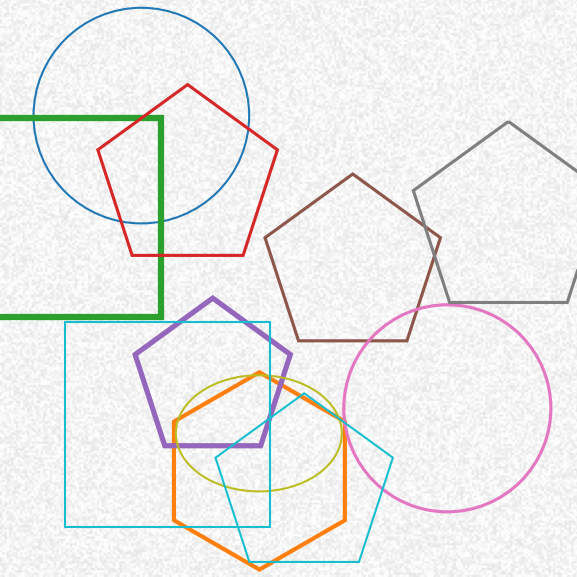[{"shape": "circle", "thickness": 1, "radius": 0.93, "center": [0.245, 0.799]}, {"shape": "hexagon", "thickness": 2, "radius": 0.85, "center": [0.449, 0.184]}, {"shape": "square", "thickness": 3, "radius": 0.86, "center": [0.107, 0.622]}, {"shape": "pentagon", "thickness": 1.5, "radius": 0.82, "center": [0.325, 0.689]}, {"shape": "pentagon", "thickness": 2.5, "radius": 0.71, "center": [0.368, 0.342]}, {"shape": "pentagon", "thickness": 1.5, "radius": 0.8, "center": [0.611, 0.538]}, {"shape": "circle", "thickness": 1.5, "radius": 0.9, "center": [0.775, 0.292]}, {"shape": "pentagon", "thickness": 1.5, "radius": 0.87, "center": [0.88, 0.616]}, {"shape": "oval", "thickness": 1, "radius": 0.72, "center": [0.448, 0.249]}, {"shape": "square", "thickness": 1, "radius": 0.89, "center": [0.29, 0.264]}, {"shape": "pentagon", "thickness": 1, "radius": 0.81, "center": [0.527, 0.157]}]